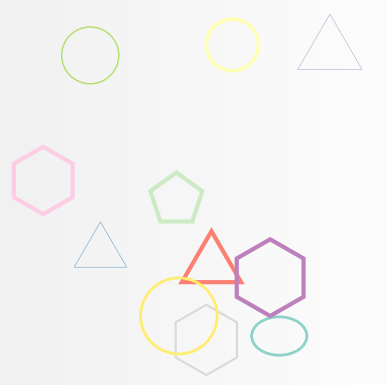[{"shape": "oval", "thickness": 2, "radius": 0.36, "center": [0.721, 0.127]}, {"shape": "circle", "thickness": 2.5, "radius": 0.34, "center": [0.6, 0.883]}, {"shape": "triangle", "thickness": 0.5, "radius": 0.48, "center": [0.851, 0.867]}, {"shape": "triangle", "thickness": 3, "radius": 0.44, "center": [0.546, 0.311]}, {"shape": "triangle", "thickness": 0.5, "radius": 0.39, "center": [0.259, 0.345]}, {"shape": "circle", "thickness": 1, "radius": 0.37, "center": [0.233, 0.856]}, {"shape": "hexagon", "thickness": 3, "radius": 0.44, "center": [0.112, 0.531]}, {"shape": "hexagon", "thickness": 1.5, "radius": 0.46, "center": [0.532, 0.117]}, {"shape": "hexagon", "thickness": 3, "radius": 0.5, "center": [0.697, 0.279]}, {"shape": "pentagon", "thickness": 3, "radius": 0.35, "center": [0.455, 0.482]}, {"shape": "circle", "thickness": 2, "radius": 0.49, "center": [0.462, 0.179]}]